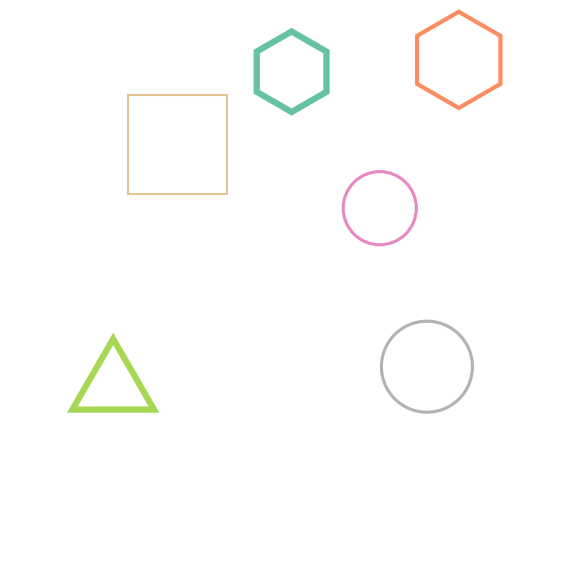[{"shape": "hexagon", "thickness": 3, "radius": 0.35, "center": [0.505, 0.875]}, {"shape": "hexagon", "thickness": 2, "radius": 0.42, "center": [0.794, 0.895]}, {"shape": "circle", "thickness": 1.5, "radius": 0.32, "center": [0.658, 0.639]}, {"shape": "triangle", "thickness": 3, "radius": 0.41, "center": [0.196, 0.331]}, {"shape": "square", "thickness": 1, "radius": 0.43, "center": [0.307, 0.748]}, {"shape": "circle", "thickness": 1.5, "radius": 0.39, "center": [0.739, 0.364]}]